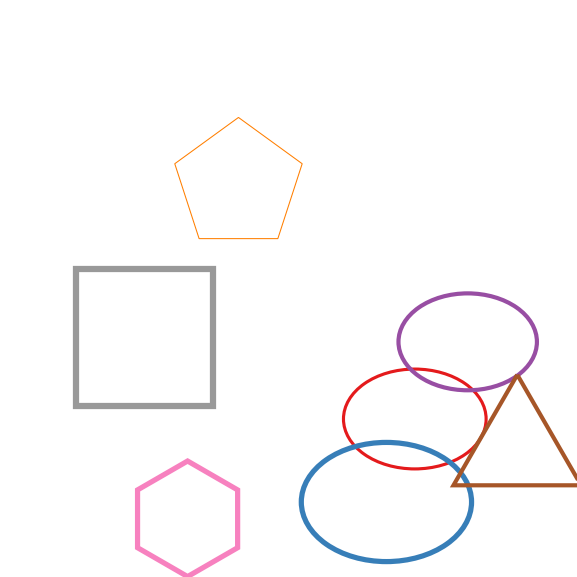[{"shape": "oval", "thickness": 1.5, "radius": 0.62, "center": [0.718, 0.274]}, {"shape": "oval", "thickness": 2.5, "radius": 0.74, "center": [0.669, 0.13]}, {"shape": "oval", "thickness": 2, "radius": 0.6, "center": [0.81, 0.407]}, {"shape": "pentagon", "thickness": 0.5, "radius": 0.58, "center": [0.413, 0.68]}, {"shape": "triangle", "thickness": 2, "radius": 0.64, "center": [0.896, 0.223]}, {"shape": "hexagon", "thickness": 2.5, "radius": 0.5, "center": [0.325, 0.101]}, {"shape": "square", "thickness": 3, "radius": 0.59, "center": [0.25, 0.415]}]